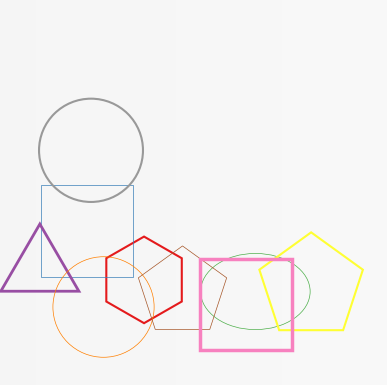[{"shape": "hexagon", "thickness": 1.5, "radius": 0.56, "center": [0.372, 0.273]}, {"shape": "square", "thickness": 0.5, "radius": 0.6, "center": [0.225, 0.401]}, {"shape": "oval", "thickness": 0.5, "radius": 0.71, "center": [0.659, 0.243]}, {"shape": "triangle", "thickness": 2, "radius": 0.58, "center": [0.103, 0.302]}, {"shape": "circle", "thickness": 0.5, "radius": 0.65, "center": [0.267, 0.203]}, {"shape": "pentagon", "thickness": 1.5, "radius": 0.7, "center": [0.803, 0.256]}, {"shape": "pentagon", "thickness": 0.5, "radius": 0.6, "center": [0.471, 0.241]}, {"shape": "square", "thickness": 2.5, "radius": 0.59, "center": [0.635, 0.209]}, {"shape": "circle", "thickness": 1.5, "radius": 0.67, "center": [0.235, 0.61]}]